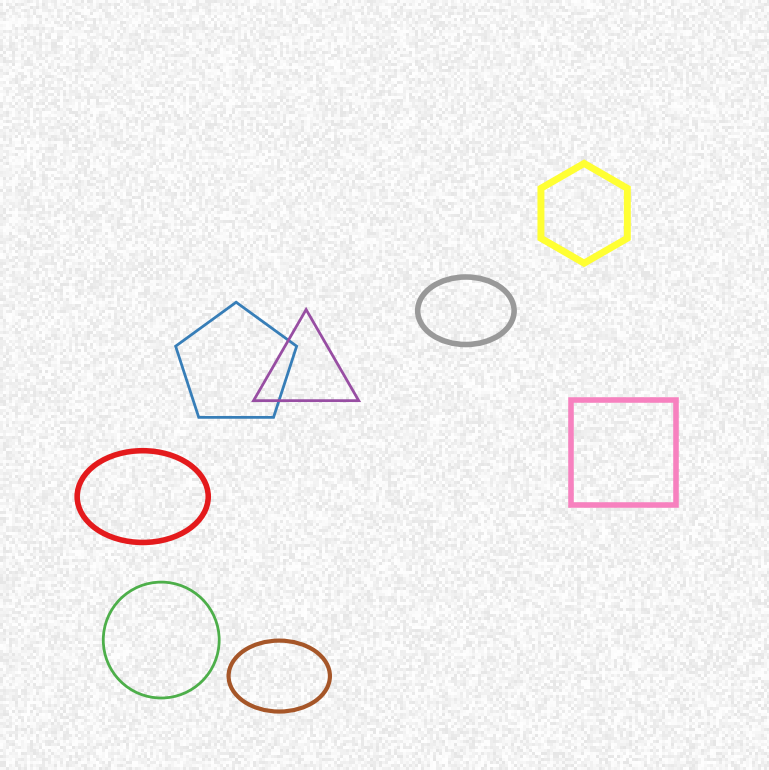[{"shape": "oval", "thickness": 2, "radius": 0.43, "center": [0.185, 0.355]}, {"shape": "pentagon", "thickness": 1, "radius": 0.41, "center": [0.307, 0.525]}, {"shape": "circle", "thickness": 1, "radius": 0.38, "center": [0.209, 0.169]}, {"shape": "triangle", "thickness": 1, "radius": 0.39, "center": [0.398, 0.519]}, {"shape": "hexagon", "thickness": 2.5, "radius": 0.32, "center": [0.759, 0.723]}, {"shape": "oval", "thickness": 1.5, "radius": 0.33, "center": [0.363, 0.122]}, {"shape": "square", "thickness": 2, "radius": 0.34, "center": [0.81, 0.412]}, {"shape": "oval", "thickness": 2, "radius": 0.31, "center": [0.605, 0.596]}]